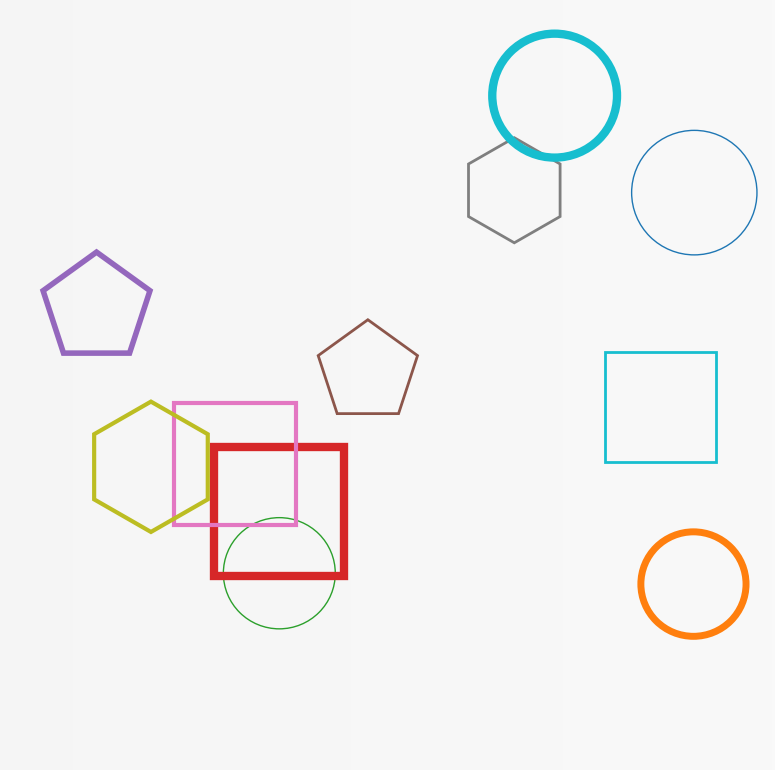[{"shape": "circle", "thickness": 0.5, "radius": 0.4, "center": [0.896, 0.75]}, {"shape": "circle", "thickness": 2.5, "radius": 0.34, "center": [0.895, 0.241]}, {"shape": "circle", "thickness": 0.5, "radius": 0.36, "center": [0.36, 0.256]}, {"shape": "square", "thickness": 3, "radius": 0.42, "center": [0.36, 0.336]}, {"shape": "pentagon", "thickness": 2, "radius": 0.36, "center": [0.125, 0.6]}, {"shape": "pentagon", "thickness": 1, "radius": 0.34, "center": [0.475, 0.517]}, {"shape": "square", "thickness": 1.5, "radius": 0.4, "center": [0.303, 0.397]}, {"shape": "hexagon", "thickness": 1, "radius": 0.34, "center": [0.664, 0.753]}, {"shape": "hexagon", "thickness": 1.5, "radius": 0.42, "center": [0.195, 0.394]}, {"shape": "circle", "thickness": 3, "radius": 0.4, "center": [0.716, 0.876]}, {"shape": "square", "thickness": 1, "radius": 0.36, "center": [0.852, 0.471]}]